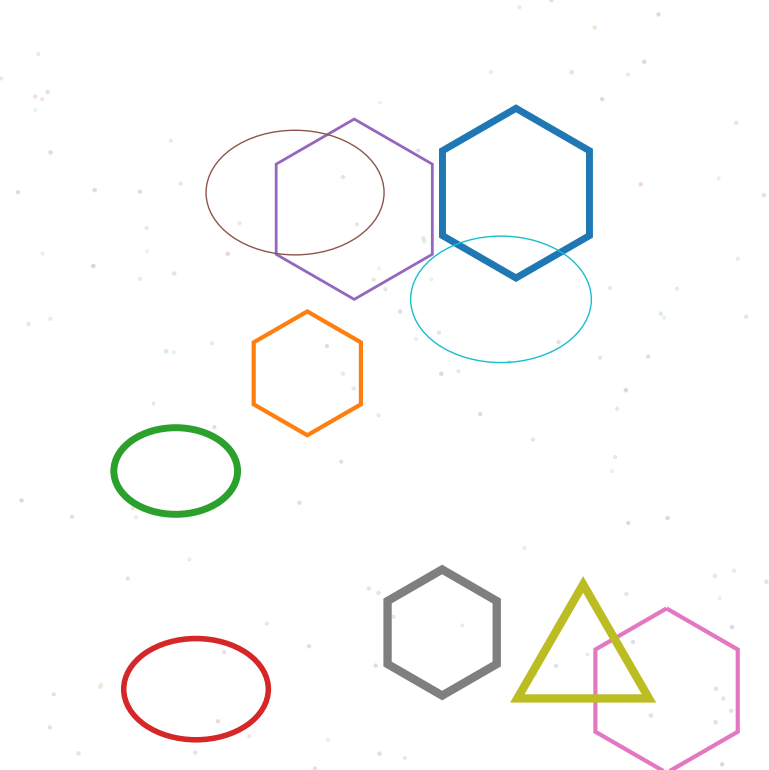[{"shape": "hexagon", "thickness": 2.5, "radius": 0.55, "center": [0.67, 0.749]}, {"shape": "hexagon", "thickness": 1.5, "radius": 0.4, "center": [0.399, 0.515]}, {"shape": "oval", "thickness": 2.5, "radius": 0.4, "center": [0.228, 0.388]}, {"shape": "oval", "thickness": 2, "radius": 0.47, "center": [0.255, 0.105]}, {"shape": "hexagon", "thickness": 1, "radius": 0.59, "center": [0.46, 0.728]}, {"shape": "oval", "thickness": 0.5, "radius": 0.58, "center": [0.383, 0.75]}, {"shape": "hexagon", "thickness": 1.5, "radius": 0.53, "center": [0.866, 0.103]}, {"shape": "hexagon", "thickness": 3, "radius": 0.41, "center": [0.574, 0.179]}, {"shape": "triangle", "thickness": 3, "radius": 0.49, "center": [0.757, 0.142]}, {"shape": "oval", "thickness": 0.5, "radius": 0.59, "center": [0.651, 0.611]}]